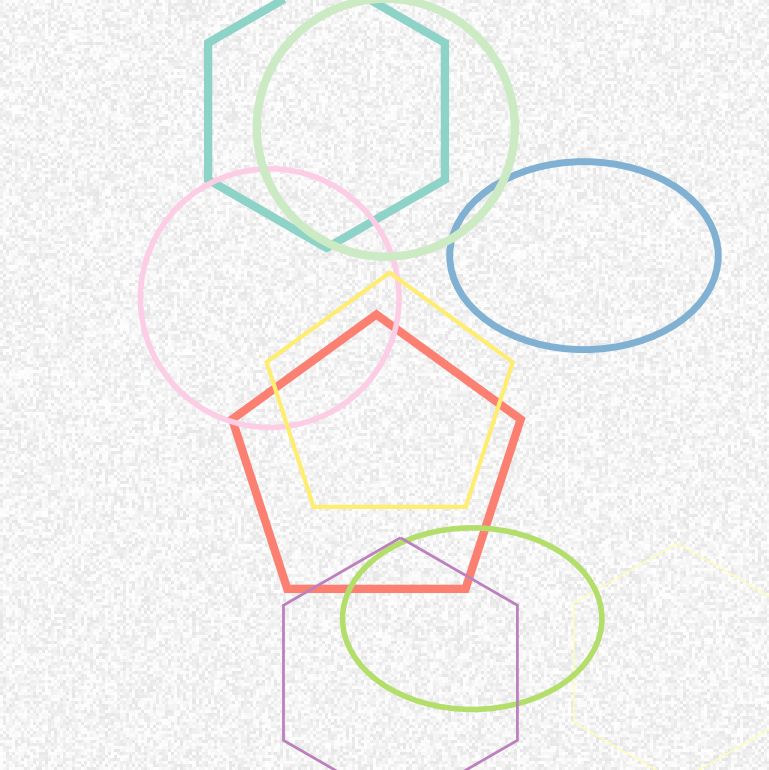[{"shape": "hexagon", "thickness": 3, "radius": 0.89, "center": [0.424, 0.856]}, {"shape": "hexagon", "thickness": 0.5, "radius": 0.78, "center": [0.88, 0.139]}, {"shape": "pentagon", "thickness": 3, "radius": 0.98, "center": [0.489, 0.395]}, {"shape": "oval", "thickness": 2.5, "radius": 0.87, "center": [0.758, 0.668]}, {"shape": "oval", "thickness": 2, "radius": 0.84, "center": [0.613, 0.197]}, {"shape": "circle", "thickness": 2, "radius": 0.84, "center": [0.35, 0.613]}, {"shape": "hexagon", "thickness": 1, "radius": 0.88, "center": [0.52, 0.126]}, {"shape": "circle", "thickness": 3, "radius": 0.84, "center": [0.501, 0.834]}, {"shape": "pentagon", "thickness": 1.5, "radius": 0.84, "center": [0.506, 0.478]}]